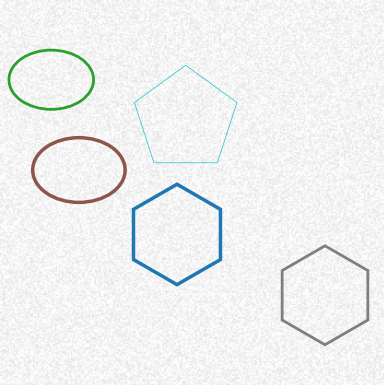[{"shape": "hexagon", "thickness": 2.5, "radius": 0.65, "center": [0.46, 0.391]}, {"shape": "oval", "thickness": 2, "radius": 0.55, "center": [0.133, 0.793]}, {"shape": "oval", "thickness": 2.5, "radius": 0.6, "center": [0.205, 0.558]}, {"shape": "hexagon", "thickness": 2, "radius": 0.64, "center": [0.844, 0.233]}, {"shape": "pentagon", "thickness": 0.5, "radius": 0.7, "center": [0.482, 0.69]}]